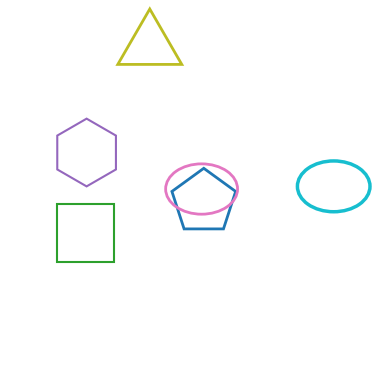[{"shape": "pentagon", "thickness": 2, "radius": 0.44, "center": [0.529, 0.476]}, {"shape": "square", "thickness": 1.5, "radius": 0.37, "center": [0.223, 0.395]}, {"shape": "hexagon", "thickness": 1.5, "radius": 0.44, "center": [0.225, 0.604]}, {"shape": "oval", "thickness": 2, "radius": 0.47, "center": [0.524, 0.509]}, {"shape": "triangle", "thickness": 2, "radius": 0.48, "center": [0.389, 0.881]}, {"shape": "oval", "thickness": 2.5, "radius": 0.47, "center": [0.867, 0.516]}]